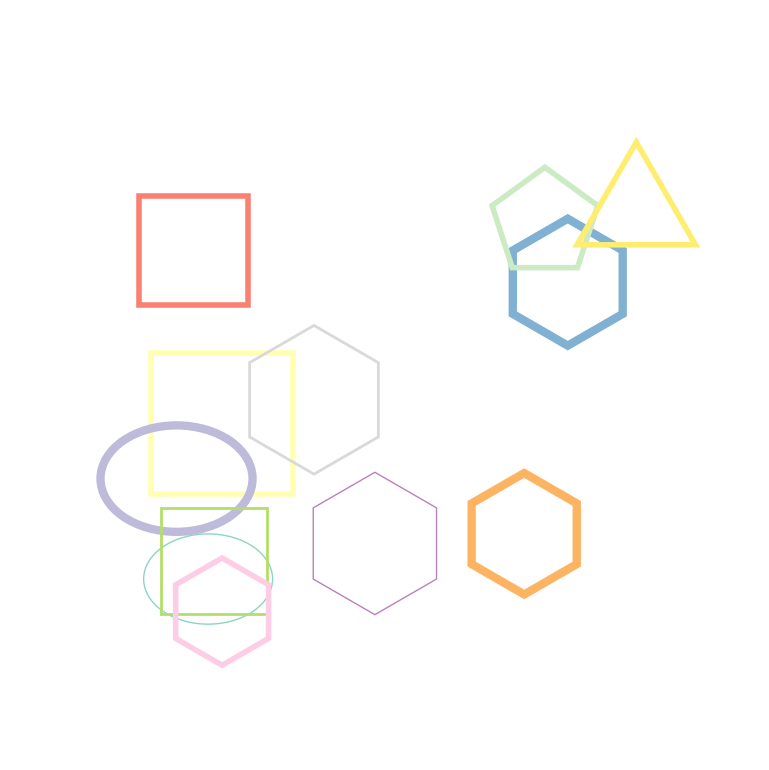[{"shape": "oval", "thickness": 0.5, "radius": 0.42, "center": [0.27, 0.248]}, {"shape": "square", "thickness": 2, "radius": 0.46, "center": [0.288, 0.45]}, {"shape": "oval", "thickness": 3, "radius": 0.49, "center": [0.229, 0.378]}, {"shape": "square", "thickness": 2, "radius": 0.35, "center": [0.252, 0.675]}, {"shape": "hexagon", "thickness": 3, "radius": 0.41, "center": [0.737, 0.634]}, {"shape": "hexagon", "thickness": 3, "radius": 0.39, "center": [0.681, 0.307]}, {"shape": "square", "thickness": 1, "radius": 0.35, "center": [0.278, 0.271]}, {"shape": "hexagon", "thickness": 2, "radius": 0.35, "center": [0.288, 0.206]}, {"shape": "hexagon", "thickness": 1, "radius": 0.48, "center": [0.408, 0.481]}, {"shape": "hexagon", "thickness": 0.5, "radius": 0.46, "center": [0.487, 0.294]}, {"shape": "pentagon", "thickness": 2, "radius": 0.36, "center": [0.708, 0.711]}, {"shape": "triangle", "thickness": 2, "radius": 0.44, "center": [0.826, 0.726]}]